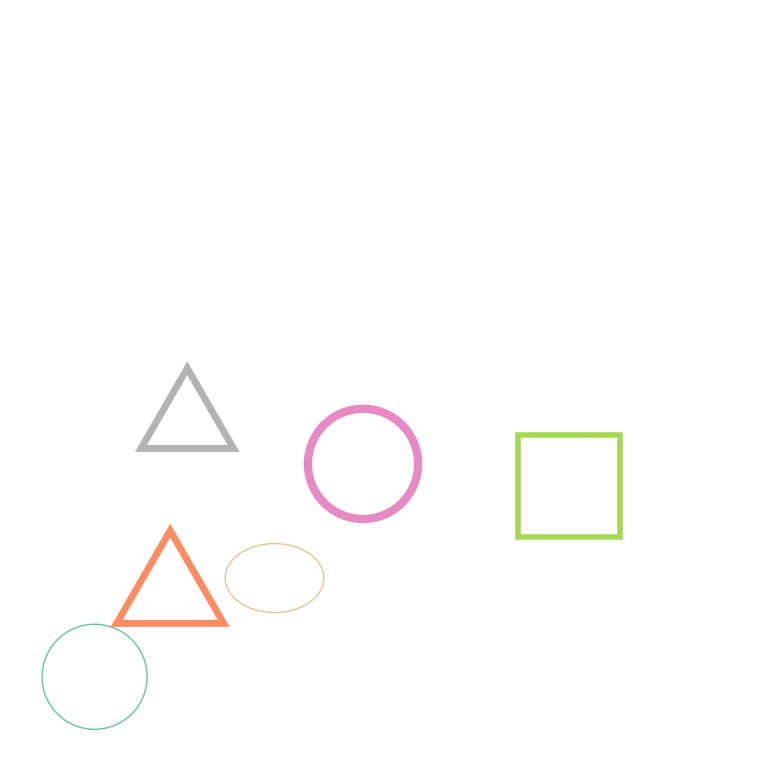[{"shape": "circle", "thickness": 0.5, "radius": 0.34, "center": [0.123, 0.121]}, {"shape": "triangle", "thickness": 2.5, "radius": 0.4, "center": [0.221, 0.231]}, {"shape": "circle", "thickness": 3, "radius": 0.36, "center": [0.471, 0.398]}, {"shape": "square", "thickness": 2, "radius": 0.33, "center": [0.739, 0.369]}, {"shape": "oval", "thickness": 0.5, "radius": 0.32, "center": [0.357, 0.249]}, {"shape": "triangle", "thickness": 2.5, "radius": 0.35, "center": [0.243, 0.452]}]